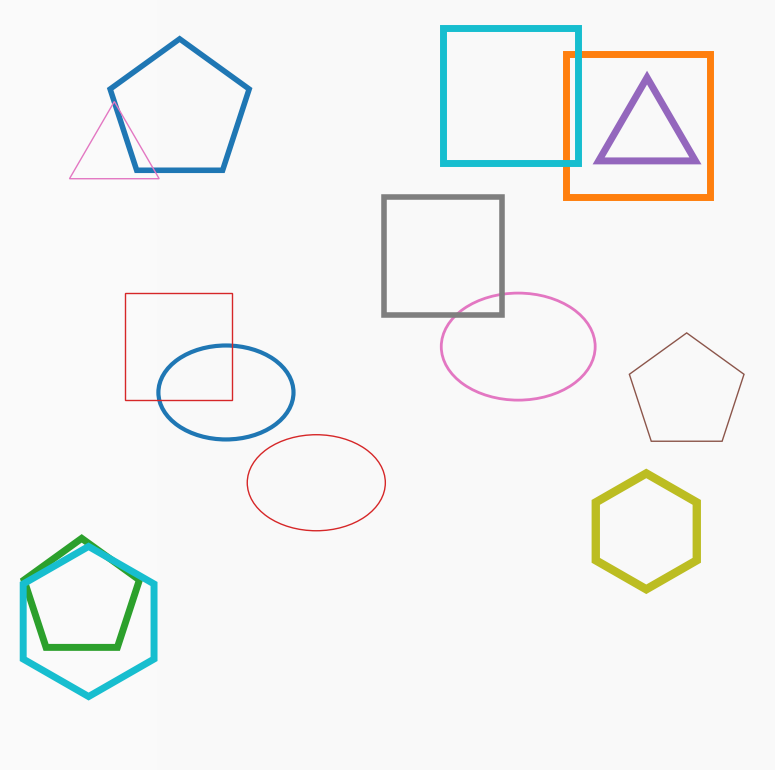[{"shape": "oval", "thickness": 1.5, "radius": 0.44, "center": [0.292, 0.49]}, {"shape": "pentagon", "thickness": 2, "radius": 0.47, "center": [0.232, 0.855]}, {"shape": "square", "thickness": 2.5, "radius": 0.47, "center": [0.823, 0.837]}, {"shape": "pentagon", "thickness": 2.5, "radius": 0.39, "center": [0.105, 0.223]}, {"shape": "oval", "thickness": 0.5, "radius": 0.45, "center": [0.408, 0.373]}, {"shape": "square", "thickness": 0.5, "radius": 0.35, "center": [0.23, 0.55]}, {"shape": "triangle", "thickness": 2.5, "radius": 0.36, "center": [0.835, 0.827]}, {"shape": "pentagon", "thickness": 0.5, "radius": 0.39, "center": [0.886, 0.49]}, {"shape": "oval", "thickness": 1, "radius": 0.5, "center": [0.669, 0.55]}, {"shape": "triangle", "thickness": 0.5, "radius": 0.33, "center": [0.148, 0.801]}, {"shape": "square", "thickness": 2, "radius": 0.38, "center": [0.572, 0.668]}, {"shape": "hexagon", "thickness": 3, "radius": 0.38, "center": [0.834, 0.31]}, {"shape": "hexagon", "thickness": 2.5, "radius": 0.49, "center": [0.114, 0.193]}, {"shape": "square", "thickness": 2.5, "radius": 0.44, "center": [0.659, 0.876]}]